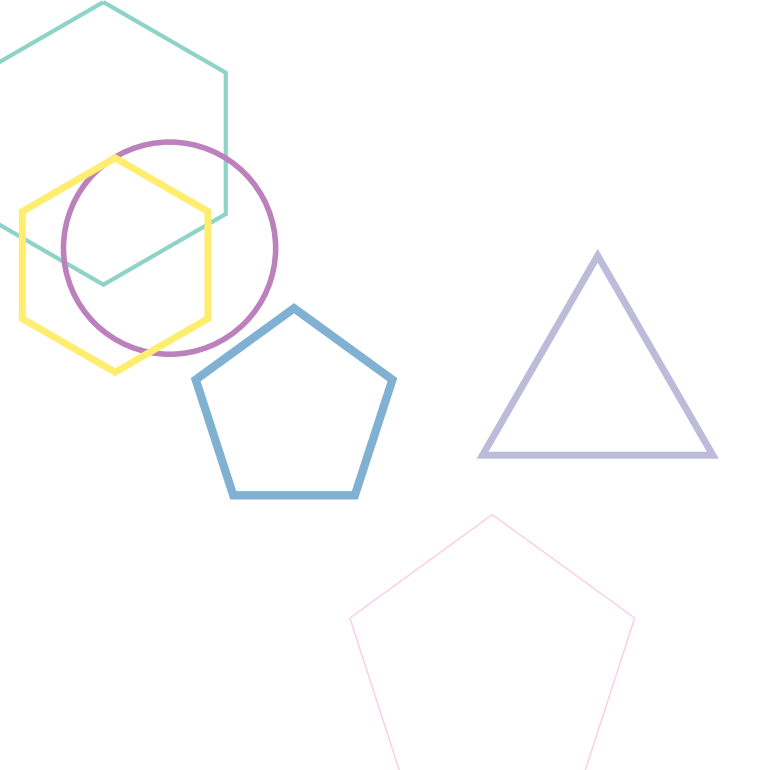[{"shape": "hexagon", "thickness": 1.5, "radius": 0.92, "center": [0.134, 0.814]}, {"shape": "triangle", "thickness": 2.5, "radius": 0.86, "center": [0.776, 0.495]}, {"shape": "pentagon", "thickness": 3, "radius": 0.67, "center": [0.382, 0.465]}, {"shape": "pentagon", "thickness": 0.5, "radius": 0.97, "center": [0.639, 0.137]}, {"shape": "circle", "thickness": 2, "radius": 0.69, "center": [0.22, 0.678]}, {"shape": "hexagon", "thickness": 2.5, "radius": 0.7, "center": [0.15, 0.656]}]